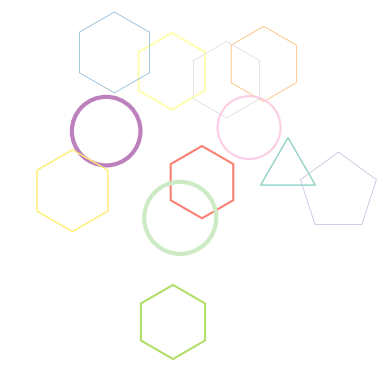[{"shape": "triangle", "thickness": 1, "radius": 0.41, "center": [0.748, 0.56]}, {"shape": "hexagon", "thickness": 1.5, "radius": 0.5, "center": [0.446, 0.815]}, {"shape": "pentagon", "thickness": 0.5, "radius": 0.52, "center": [0.879, 0.501]}, {"shape": "hexagon", "thickness": 1.5, "radius": 0.47, "center": [0.525, 0.527]}, {"shape": "hexagon", "thickness": 0.5, "radius": 0.53, "center": [0.297, 0.864]}, {"shape": "hexagon", "thickness": 0.5, "radius": 0.49, "center": [0.685, 0.834]}, {"shape": "hexagon", "thickness": 1.5, "radius": 0.48, "center": [0.449, 0.164]}, {"shape": "circle", "thickness": 1.5, "radius": 0.41, "center": [0.647, 0.669]}, {"shape": "hexagon", "thickness": 0.5, "radius": 0.5, "center": [0.589, 0.793]}, {"shape": "circle", "thickness": 3, "radius": 0.45, "center": [0.276, 0.659]}, {"shape": "circle", "thickness": 3, "radius": 0.47, "center": [0.468, 0.434]}, {"shape": "hexagon", "thickness": 1, "radius": 0.53, "center": [0.188, 0.505]}]